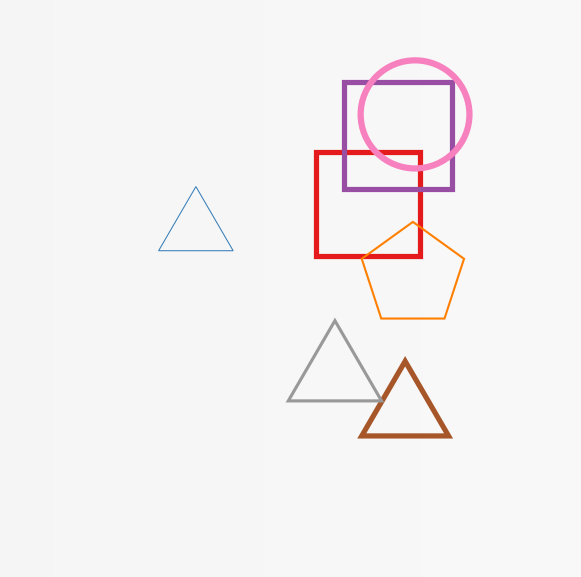[{"shape": "square", "thickness": 2.5, "radius": 0.45, "center": [0.633, 0.646]}, {"shape": "triangle", "thickness": 0.5, "radius": 0.37, "center": [0.337, 0.602]}, {"shape": "square", "thickness": 2.5, "radius": 0.46, "center": [0.684, 0.765]}, {"shape": "pentagon", "thickness": 1, "radius": 0.46, "center": [0.71, 0.522]}, {"shape": "triangle", "thickness": 2.5, "radius": 0.43, "center": [0.697, 0.287]}, {"shape": "circle", "thickness": 3, "radius": 0.47, "center": [0.714, 0.801]}, {"shape": "triangle", "thickness": 1.5, "radius": 0.46, "center": [0.576, 0.351]}]